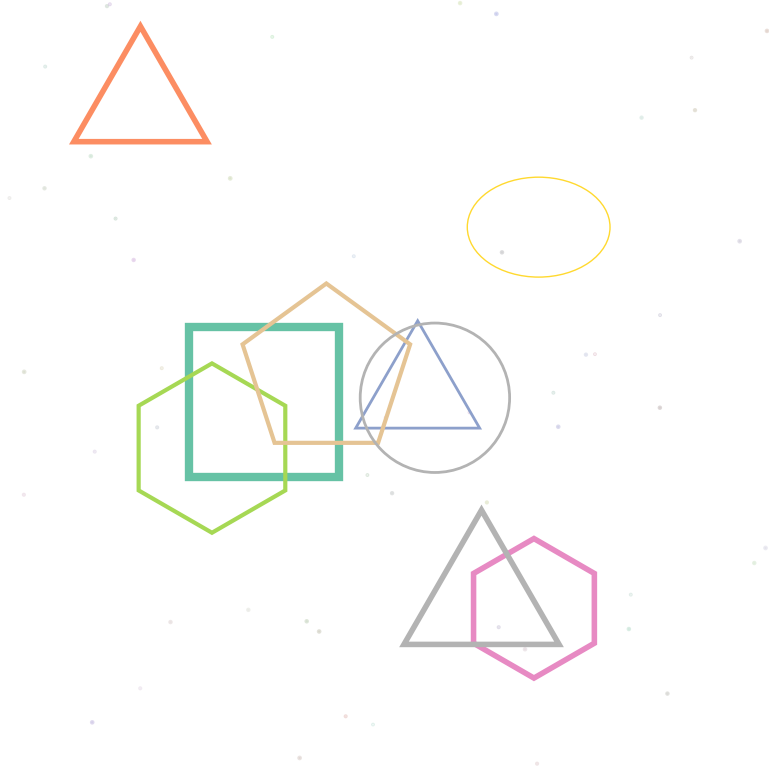[{"shape": "square", "thickness": 3, "radius": 0.49, "center": [0.343, 0.478]}, {"shape": "triangle", "thickness": 2, "radius": 0.5, "center": [0.182, 0.866]}, {"shape": "triangle", "thickness": 1, "radius": 0.46, "center": [0.542, 0.49]}, {"shape": "hexagon", "thickness": 2, "radius": 0.45, "center": [0.693, 0.21]}, {"shape": "hexagon", "thickness": 1.5, "radius": 0.55, "center": [0.275, 0.418]}, {"shape": "oval", "thickness": 0.5, "radius": 0.46, "center": [0.7, 0.705]}, {"shape": "pentagon", "thickness": 1.5, "radius": 0.57, "center": [0.424, 0.517]}, {"shape": "triangle", "thickness": 2, "radius": 0.58, "center": [0.625, 0.221]}, {"shape": "circle", "thickness": 1, "radius": 0.49, "center": [0.565, 0.483]}]